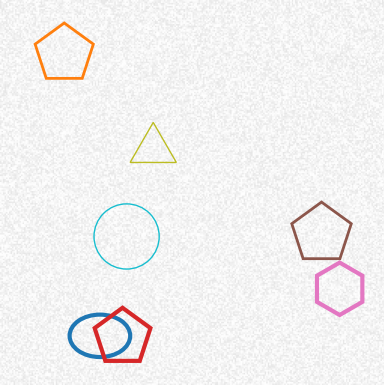[{"shape": "oval", "thickness": 3, "radius": 0.39, "center": [0.259, 0.128]}, {"shape": "pentagon", "thickness": 2, "radius": 0.4, "center": [0.167, 0.861]}, {"shape": "pentagon", "thickness": 3, "radius": 0.38, "center": [0.318, 0.124]}, {"shape": "pentagon", "thickness": 2, "radius": 0.41, "center": [0.835, 0.394]}, {"shape": "hexagon", "thickness": 3, "radius": 0.34, "center": [0.882, 0.25]}, {"shape": "triangle", "thickness": 1, "radius": 0.35, "center": [0.398, 0.613]}, {"shape": "circle", "thickness": 1, "radius": 0.42, "center": [0.329, 0.386]}]